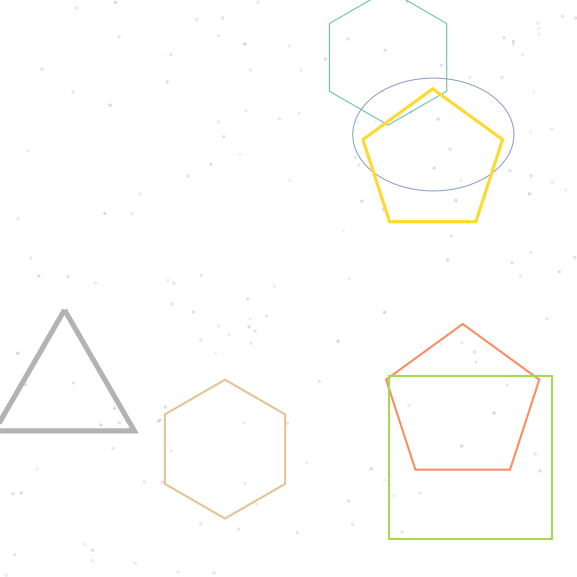[{"shape": "hexagon", "thickness": 0.5, "radius": 0.59, "center": [0.672, 0.9]}, {"shape": "pentagon", "thickness": 1, "radius": 0.7, "center": [0.801, 0.299]}, {"shape": "oval", "thickness": 0.5, "radius": 0.7, "center": [0.75, 0.766]}, {"shape": "square", "thickness": 1, "radius": 0.71, "center": [0.814, 0.207]}, {"shape": "pentagon", "thickness": 1.5, "radius": 0.64, "center": [0.749, 0.718]}, {"shape": "hexagon", "thickness": 1, "radius": 0.6, "center": [0.39, 0.221]}, {"shape": "triangle", "thickness": 2.5, "radius": 0.7, "center": [0.112, 0.323]}]